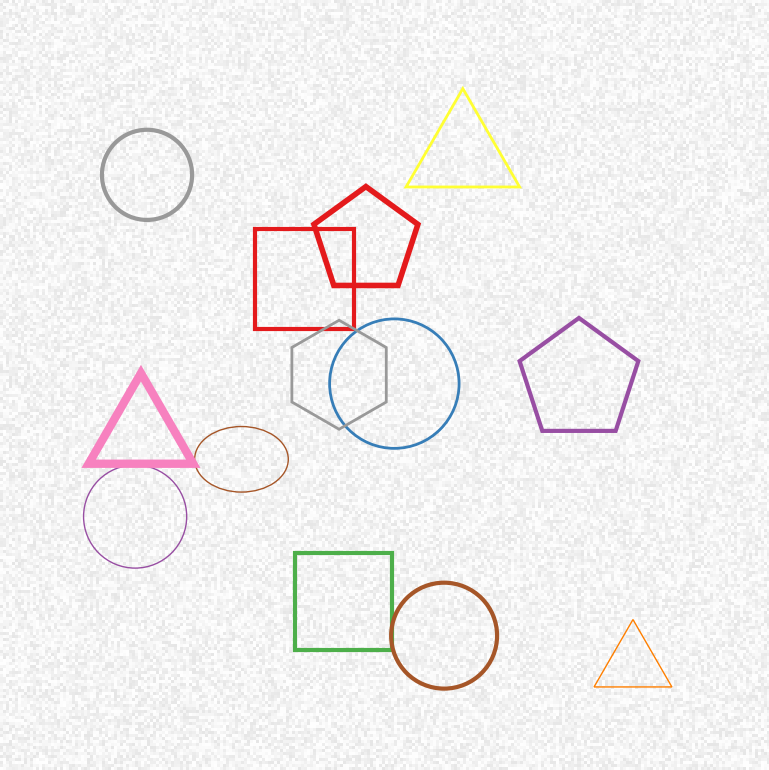[{"shape": "square", "thickness": 1.5, "radius": 0.32, "center": [0.396, 0.637]}, {"shape": "pentagon", "thickness": 2, "radius": 0.35, "center": [0.475, 0.687]}, {"shape": "circle", "thickness": 1, "radius": 0.42, "center": [0.512, 0.502]}, {"shape": "square", "thickness": 1.5, "radius": 0.31, "center": [0.446, 0.219]}, {"shape": "pentagon", "thickness": 1.5, "radius": 0.41, "center": [0.752, 0.506]}, {"shape": "circle", "thickness": 0.5, "radius": 0.33, "center": [0.175, 0.329]}, {"shape": "triangle", "thickness": 0.5, "radius": 0.29, "center": [0.822, 0.137]}, {"shape": "triangle", "thickness": 1, "radius": 0.43, "center": [0.601, 0.8]}, {"shape": "circle", "thickness": 1.5, "radius": 0.34, "center": [0.577, 0.174]}, {"shape": "oval", "thickness": 0.5, "radius": 0.3, "center": [0.314, 0.404]}, {"shape": "triangle", "thickness": 3, "radius": 0.39, "center": [0.183, 0.437]}, {"shape": "circle", "thickness": 1.5, "radius": 0.29, "center": [0.191, 0.773]}, {"shape": "hexagon", "thickness": 1, "radius": 0.35, "center": [0.44, 0.513]}]